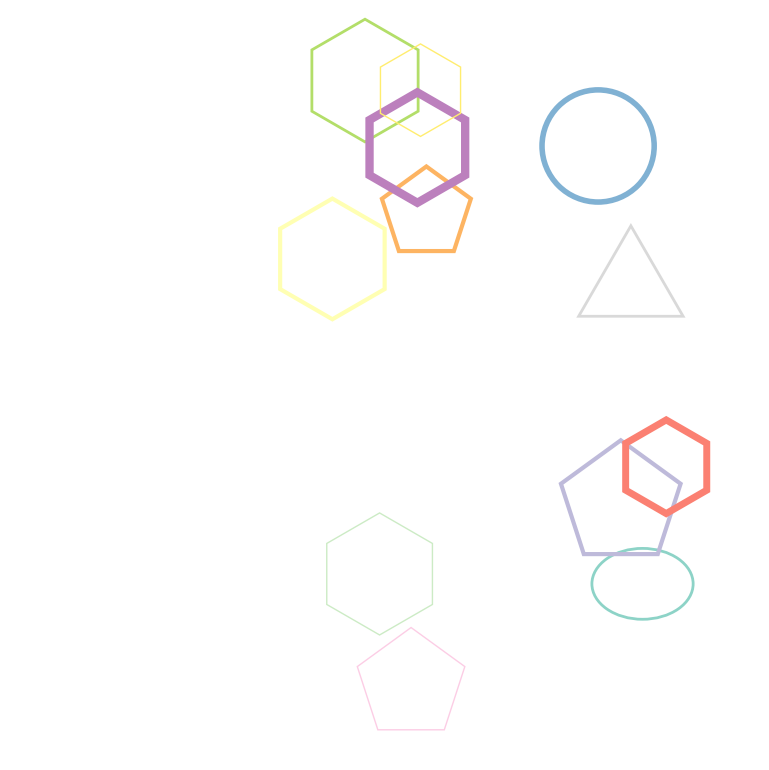[{"shape": "oval", "thickness": 1, "radius": 0.33, "center": [0.834, 0.242]}, {"shape": "hexagon", "thickness": 1.5, "radius": 0.39, "center": [0.432, 0.664]}, {"shape": "pentagon", "thickness": 1.5, "radius": 0.41, "center": [0.806, 0.346]}, {"shape": "hexagon", "thickness": 2.5, "radius": 0.3, "center": [0.865, 0.394]}, {"shape": "circle", "thickness": 2, "radius": 0.36, "center": [0.777, 0.81]}, {"shape": "pentagon", "thickness": 1.5, "radius": 0.3, "center": [0.554, 0.723]}, {"shape": "hexagon", "thickness": 1, "radius": 0.4, "center": [0.474, 0.895]}, {"shape": "pentagon", "thickness": 0.5, "radius": 0.37, "center": [0.534, 0.112]}, {"shape": "triangle", "thickness": 1, "radius": 0.39, "center": [0.819, 0.628]}, {"shape": "hexagon", "thickness": 3, "radius": 0.36, "center": [0.542, 0.808]}, {"shape": "hexagon", "thickness": 0.5, "radius": 0.4, "center": [0.493, 0.255]}, {"shape": "hexagon", "thickness": 0.5, "radius": 0.3, "center": [0.546, 0.883]}]